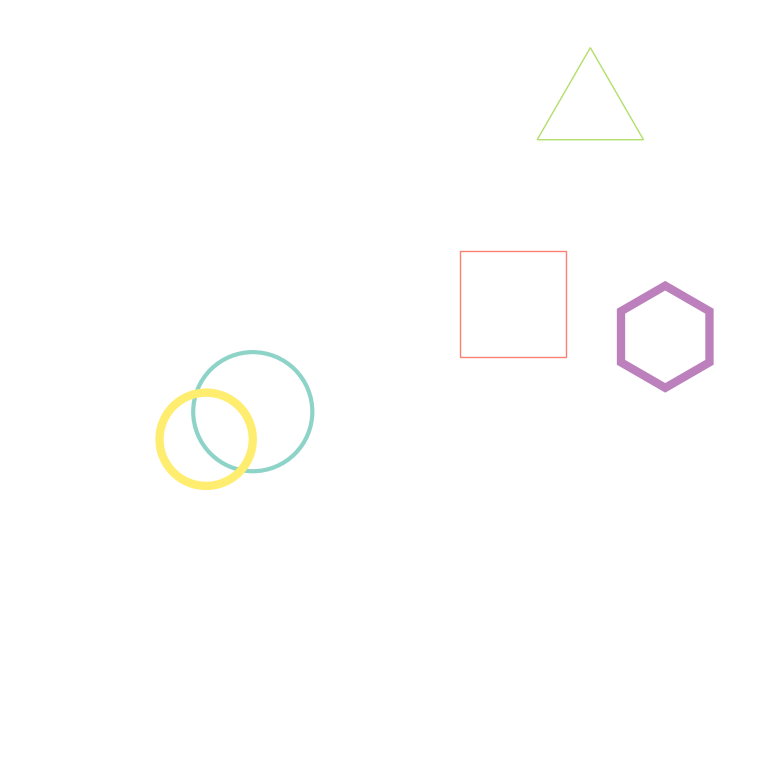[{"shape": "circle", "thickness": 1.5, "radius": 0.39, "center": [0.328, 0.465]}, {"shape": "square", "thickness": 0.5, "radius": 0.34, "center": [0.666, 0.605]}, {"shape": "triangle", "thickness": 0.5, "radius": 0.4, "center": [0.767, 0.858]}, {"shape": "hexagon", "thickness": 3, "radius": 0.33, "center": [0.864, 0.563]}, {"shape": "circle", "thickness": 3, "radius": 0.3, "center": [0.268, 0.43]}]